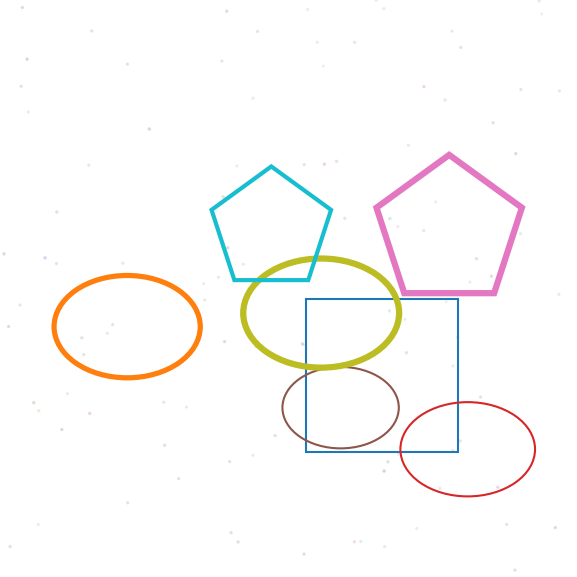[{"shape": "square", "thickness": 1, "radius": 0.66, "center": [0.662, 0.349]}, {"shape": "oval", "thickness": 2.5, "radius": 0.63, "center": [0.22, 0.434]}, {"shape": "oval", "thickness": 1, "radius": 0.58, "center": [0.81, 0.221]}, {"shape": "oval", "thickness": 1, "radius": 0.5, "center": [0.59, 0.293]}, {"shape": "pentagon", "thickness": 3, "radius": 0.66, "center": [0.778, 0.599]}, {"shape": "oval", "thickness": 3, "radius": 0.67, "center": [0.556, 0.457]}, {"shape": "pentagon", "thickness": 2, "radius": 0.54, "center": [0.47, 0.602]}]